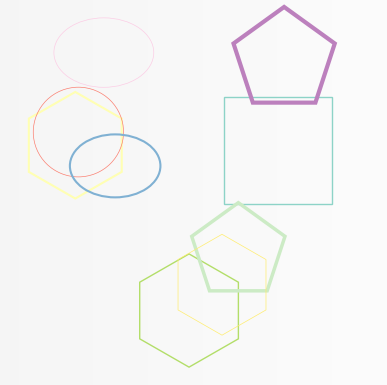[{"shape": "square", "thickness": 1, "radius": 0.69, "center": [0.718, 0.609]}, {"shape": "hexagon", "thickness": 1.5, "radius": 0.69, "center": [0.194, 0.623]}, {"shape": "circle", "thickness": 0.5, "radius": 0.58, "center": [0.202, 0.657]}, {"shape": "oval", "thickness": 1.5, "radius": 0.58, "center": [0.297, 0.569]}, {"shape": "hexagon", "thickness": 1, "radius": 0.74, "center": [0.488, 0.193]}, {"shape": "oval", "thickness": 0.5, "radius": 0.64, "center": [0.268, 0.863]}, {"shape": "pentagon", "thickness": 3, "radius": 0.69, "center": [0.733, 0.845]}, {"shape": "pentagon", "thickness": 2.5, "radius": 0.63, "center": [0.615, 0.347]}, {"shape": "hexagon", "thickness": 0.5, "radius": 0.66, "center": [0.573, 0.26]}]